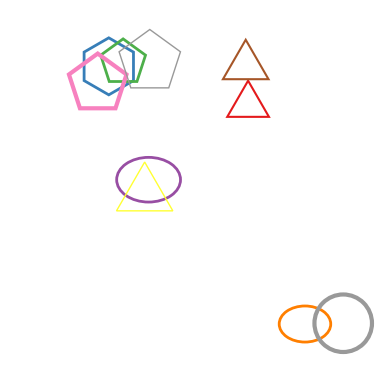[{"shape": "triangle", "thickness": 1.5, "radius": 0.31, "center": [0.644, 0.728]}, {"shape": "hexagon", "thickness": 2, "radius": 0.37, "center": [0.283, 0.828]}, {"shape": "pentagon", "thickness": 2, "radius": 0.31, "center": [0.32, 0.838]}, {"shape": "oval", "thickness": 2, "radius": 0.41, "center": [0.386, 0.533]}, {"shape": "oval", "thickness": 2, "radius": 0.33, "center": [0.792, 0.158]}, {"shape": "triangle", "thickness": 1, "radius": 0.42, "center": [0.376, 0.495]}, {"shape": "triangle", "thickness": 1.5, "radius": 0.34, "center": [0.638, 0.828]}, {"shape": "pentagon", "thickness": 3, "radius": 0.39, "center": [0.254, 0.782]}, {"shape": "circle", "thickness": 3, "radius": 0.37, "center": [0.891, 0.16]}, {"shape": "pentagon", "thickness": 1, "radius": 0.42, "center": [0.389, 0.84]}]